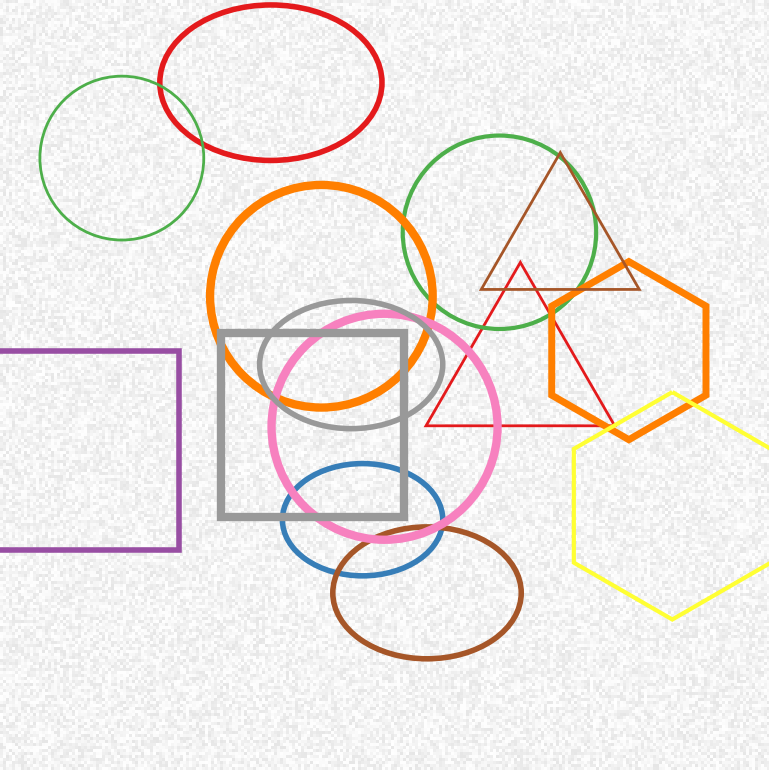[{"shape": "triangle", "thickness": 1, "radius": 0.71, "center": [0.676, 0.518]}, {"shape": "oval", "thickness": 2, "radius": 0.72, "center": [0.352, 0.893]}, {"shape": "oval", "thickness": 2, "radius": 0.52, "center": [0.471, 0.325]}, {"shape": "circle", "thickness": 1, "radius": 0.53, "center": [0.158, 0.795]}, {"shape": "circle", "thickness": 1.5, "radius": 0.63, "center": [0.649, 0.698]}, {"shape": "square", "thickness": 2, "radius": 0.65, "center": [0.103, 0.415]}, {"shape": "hexagon", "thickness": 2.5, "radius": 0.58, "center": [0.817, 0.545]}, {"shape": "circle", "thickness": 3, "radius": 0.72, "center": [0.417, 0.615]}, {"shape": "hexagon", "thickness": 1.5, "radius": 0.74, "center": [0.873, 0.343]}, {"shape": "oval", "thickness": 2, "radius": 0.61, "center": [0.555, 0.23]}, {"shape": "triangle", "thickness": 1, "radius": 0.59, "center": [0.728, 0.683]}, {"shape": "circle", "thickness": 3, "radius": 0.73, "center": [0.499, 0.446]}, {"shape": "square", "thickness": 3, "radius": 0.6, "center": [0.405, 0.448]}, {"shape": "oval", "thickness": 2, "radius": 0.59, "center": [0.456, 0.527]}]